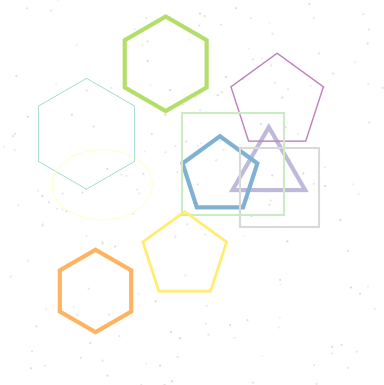[{"shape": "hexagon", "thickness": 0.5, "radius": 0.72, "center": [0.225, 0.653]}, {"shape": "oval", "thickness": 0.5, "radius": 0.65, "center": [0.266, 0.52]}, {"shape": "triangle", "thickness": 3, "radius": 0.54, "center": [0.698, 0.561]}, {"shape": "pentagon", "thickness": 3, "radius": 0.51, "center": [0.571, 0.544]}, {"shape": "hexagon", "thickness": 3, "radius": 0.54, "center": [0.248, 0.244]}, {"shape": "hexagon", "thickness": 3, "radius": 0.61, "center": [0.43, 0.834]}, {"shape": "square", "thickness": 1.5, "radius": 0.51, "center": [0.726, 0.512]}, {"shape": "pentagon", "thickness": 1, "radius": 0.63, "center": [0.72, 0.736]}, {"shape": "square", "thickness": 1.5, "radius": 0.66, "center": [0.605, 0.575]}, {"shape": "pentagon", "thickness": 2, "radius": 0.57, "center": [0.48, 0.336]}]